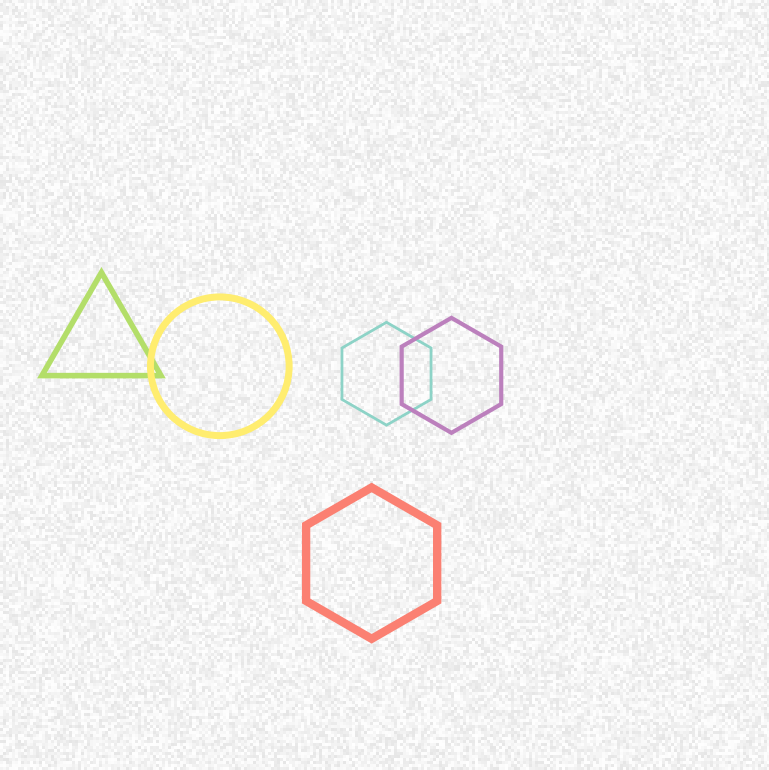[{"shape": "hexagon", "thickness": 1, "radius": 0.33, "center": [0.502, 0.515]}, {"shape": "hexagon", "thickness": 3, "radius": 0.49, "center": [0.483, 0.269]}, {"shape": "triangle", "thickness": 2, "radius": 0.45, "center": [0.132, 0.557]}, {"shape": "hexagon", "thickness": 1.5, "radius": 0.37, "center": [0.586, 0.513]}, {"shape": "circle", "thickness": 2.5, "radius": 0.45, "center": [0.285, 0.524]}]